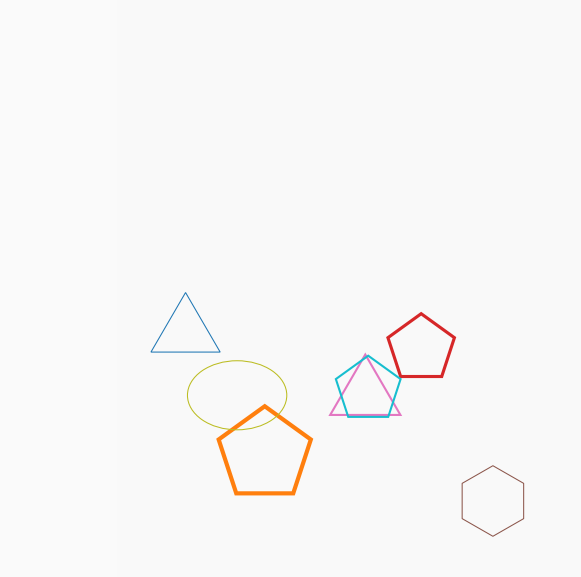[{"shape": "triangle", "thickness": 0.5, "radius": 0.34, "center": [0.319, 0.424]}, {"shape": "pentagon", "thickness": 2, "radius": 0.42, "center": [0.455, 0.212]}, {"shape": "pentagon", "thickness": 1.5, "radius": 0.3, "center": [0.725, 0.396]}, {"shape": "hexagon", "thickness": 0.5, "radius": 0.31, "center": [0.848, 0.132]}, {"shape": "triangle", "thickness": 1, "radius": 0.35, "center": [0.628, 0.315]}, {"shape": "oval", "thickness": 0.5, "radius": 0.43, "center": [0.408, 0.315]}, {"shape": "pentagon", "thickness": 1, "radius": 0.29, "center": [0.634, 0.325]}]